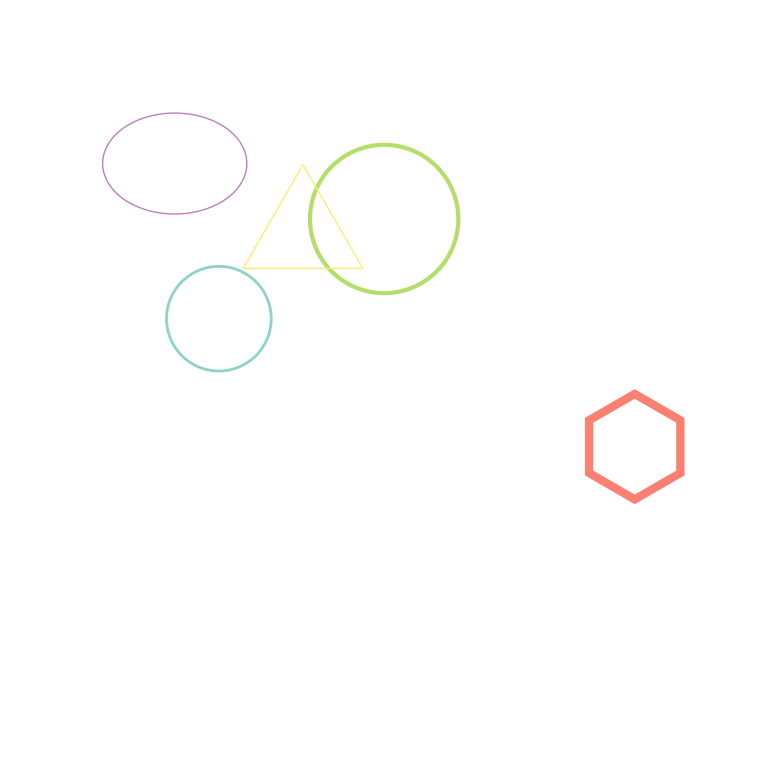[{"shape": "circle", "thickness": 1, "radius": 0.34, "center": [0.284, 0.586]}, {"shape": "hexagon", "thickness": 3, "radius": 0.34, "center": [0.824, 0.42]}, {"shape": "circle", "thickness": 1.5, "radius": 0.48, "center": [0.499, 0.716]}, {"shape": "oval", "thickness": 0.5, "radius": 0.47, "center": [0.227, 0.788]}, {"shape": "triangle", "thickness": 0.5, "radius": 0.45, "center": [0.394, 0.696]}]